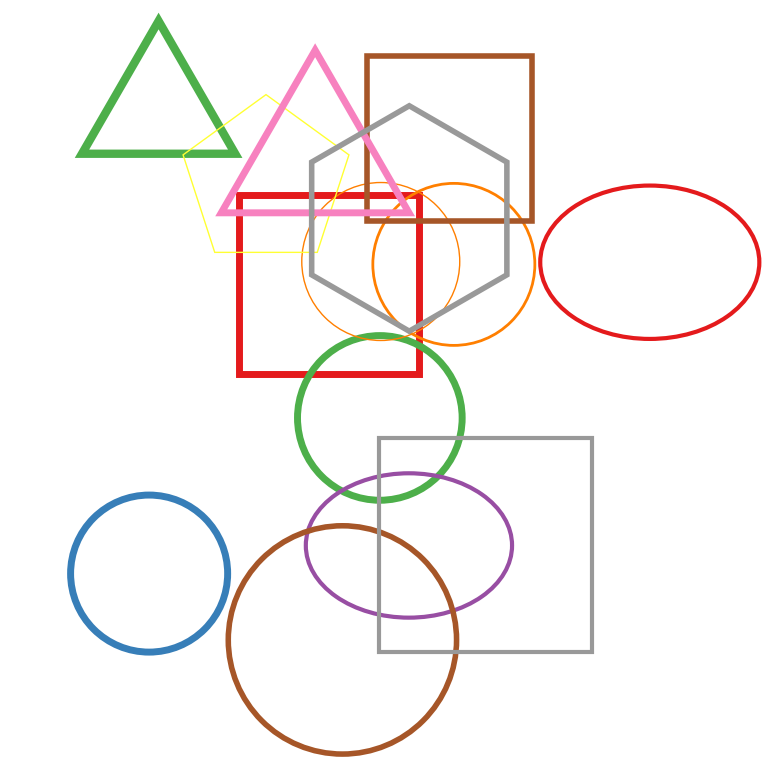[{"shape": "oval", "thickness": 1.5, "radius": 0.71, "center": [0.844, 0.659]}, {"shape": "square", "thickness": 2.5, "radius": 0.58, "center": [0.427, 0.631]}, {"shape": "circle", "thickness": 2.5, "radius": 0.51, "center": [0.194, 0.255]}, {"shape": "circle", "thickness": 2.5, "radius": 0.53, "center": [0.493, 0.457]}, {"shape": "triangle", "thickness": 3, "radius": 0.57, "center": [0.206, 0.858]}, {"shape": "oval", "thickness": 1.5, "radius": 0.67, "center": [0.531, 0.292]}, {"shape": "circle", "thickness": 1, "radius": 0.53, "center": [0.589, 0.657]}, {"shape": "circle", "thickness": 0.5, "radius": 0.51, "center": [0.494, 0.66]}, {"shape": "pentagon", "thickness": 0.5, "radius": 0.57, "center": [0.345, 0.764]}, {"shape": "square", "thickness": 2, "radius": 0.53, "center": [0.584, 0.821]}, {"shape": "circle", "thickness": 2, "radius": 0.74, "center": [0.445, 0.169]}, {"shape": "triangle", "thickness": 2.5, "radius": 0.7, "center": [0.409, 0.794]}, {"shape": "square", "thickness": 1.5, "radius": 0.69, "center": [0.63, 0.292]}, {"shape": "hexagon", "thickness": 2, "radius": 0.73, "center": [0.532, 0.716]}]